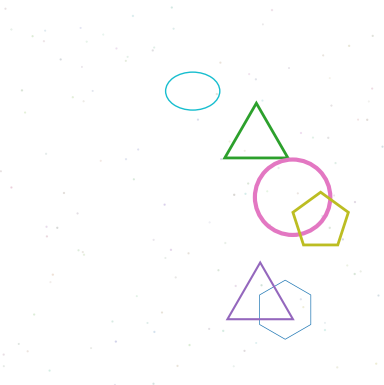[{"shape": "hexagon", "thickness": 0.5, "radius": 0.38, "center": [0.741, 0.196]}, {"shape": "triangle", "thickness": 2, "radius": 0.47, "center": [0.666, 0.637]}, {"shape": "triangle", "thickness": 1.5, "radius": 0.49, "center": [0.676, 0.22]}, {"shape": "circle", "thickness": 3, "radius": 0.49, "center": [0.76, 0.488]}, {"shape": "pentagon", "thickness": 2, "radius": 0.38, "center": [0.833, 0.425]}, {"shape": "oval", "thickness": 1, "radius": 0.35, "center": [0.501, 0.763]}]